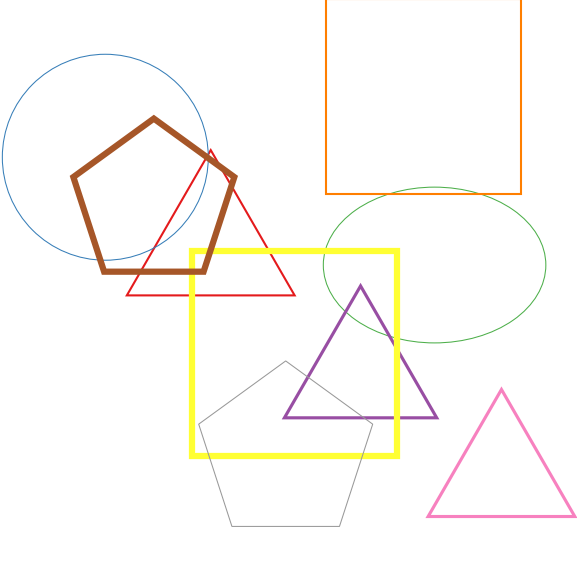[{"shape": "triangle", "thickness": 1, "radius": 0.84, "center": [0.365, 0.571]}, {"shape": "circle", "thickness": 0.5, "radius": 0.89, "center": [0.182, 0.727]}, {"shape": "oval", "thickness": 0.5, "radius": 0.96, "center": [0.753, 0.54]}, {"shape": "triangle", "thickness": 1.5, "radius": 0.76, "center": [0.624, 0.352]}, {"shape": "square", "thickness": 1, "radius": 0.84, "center": [0.733, 0.832]}, {"shape": "square", "thickness": 3, "radius": 0.89, "center": [0.51, 0.387]}, {"shape": "pentagon", "thickness": 3, "radius": 0.73, "center": [0.266, 0.647]}, {"shape": "triangle", "thickness": 1.5, "radius": 0.73, "center": [0.868, 0.178]}, {"shape": "pentagon", "thickness": 0.5, "radius": 0.79, "center": [0.495, 0.216]}]